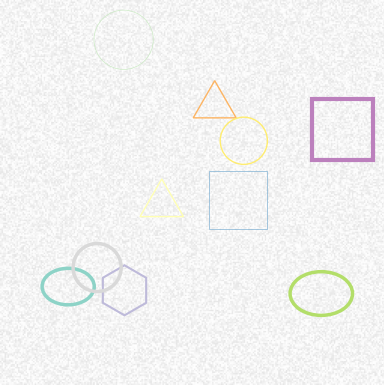[{"shape": "oval", "thickness": 2.5, "radius": 0.34, "center": [0.177, 0.256]}, {"shape": "triangle", "thickness": 1, "radius": 0.33, "center": [0.42, 0.47]}, {"shape": "hexagon", "thickness": 1.5, "radius": 0.32, "center": [0.323, 0.246]}, {"shape": "square", "thickness": 0.5, "radius": 0.37, "center": [0.619, 0.48]}, {"shape": "triangle", "thickness": 1, "radius": 0.32, "center": [0.558, 0.726]}, {"shape": "oval", "thickness": 2.5, "radius": 0.41, "center": [0.835, 0.238]}, {"shape": "circle", "thickness": 2.5, "radius": 0.31, "center": [0.252, 0.305]}, {"shape": "square", "thickness": 3, "radius": 0.4, "center": [0.89, 0.665]}, {"shape": "circle", "thickness": 0.5, "radius": 0.39, "center": [0.321, 0.897]}, {"shape": "circle", "thickness": 1, "radius": 0.31, "center": [0.633, 0.634]}]